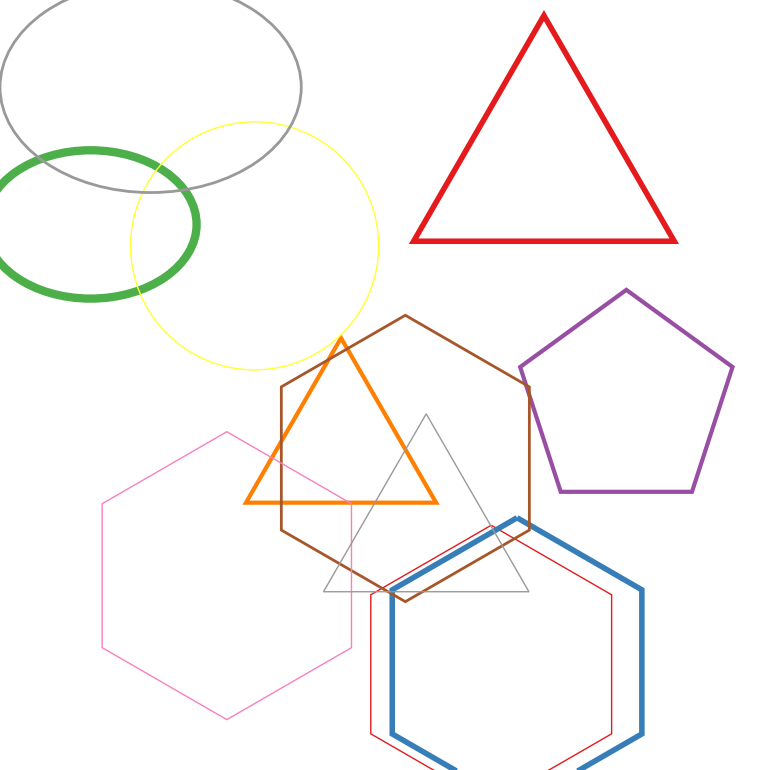[{"shape": "triangle", "thickness": 2, "radius": 0.98, "center": [0.706, 0.784]}, {"shape": "hexagon", "thickness": 0.5, "radius": 0.9, "center": [0.638, 0.137]}, {"shape": "hexagon", "thickness": 2, "radius": 0.94, "center": [0.671, 0.14]}, {"shape": "oval", "thickness": 3, "radius": 0.69, "center": [0.118, 0.709]}, {"shape": "pentagon", "thickness": 1.5, "radius": 0.72, "center": [0.813, 0.479]}, {"shape": "triangle", "thickness": 1.5, "radius": 0.71, "center": [0.443, 0.418]}, {"shape": "circle", "thickness": 0.5, "radius": 0.81, "center": [0.331, 0.681]}, {"shape": "hexagon", "thickness": 1, "radius": 0.93, "center": [0.526, 0.405]}, {"shape": "hexagon", "thickness": 0.5, "radius": 0.93, "center": [0.295, 0.252]}, {"shape": "triangle", "thickness": 0.5, "radius": 0.77, "center": [0.554, 0.309]}, {"shape": "oval", "thickness": 1, "radius": 0.98, "center": [0.196, 0.887]}]